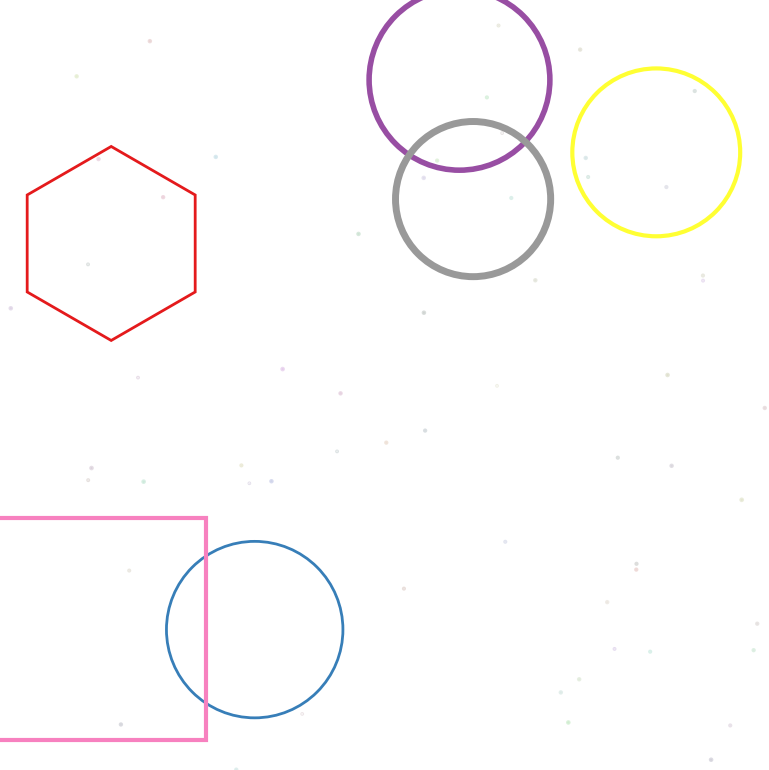[{"shape": "hexagon", "thickness": 1, "radius": 0.63, "center": [0.144, 0.684]}, {"shape": "circle", "thickness": 1, "radius": 0.57, "center": [0.331, 0.182]}, {"shape": "circle", "thickness": 2, "radius": 0.59, "center": [0.597, 0.896]}, {"shape": "circle", "thickness": 1.5, "radius": 0.54, "center": [0.852, 0.802]}, {"shape": "square", "thickness": 1.5, "radius": 0.72, "center": [0.124, 0.183]}, {"shape": "circle", "thickness": 2.5, "radius": 0.5, "center": [0.614, 0.741]}]